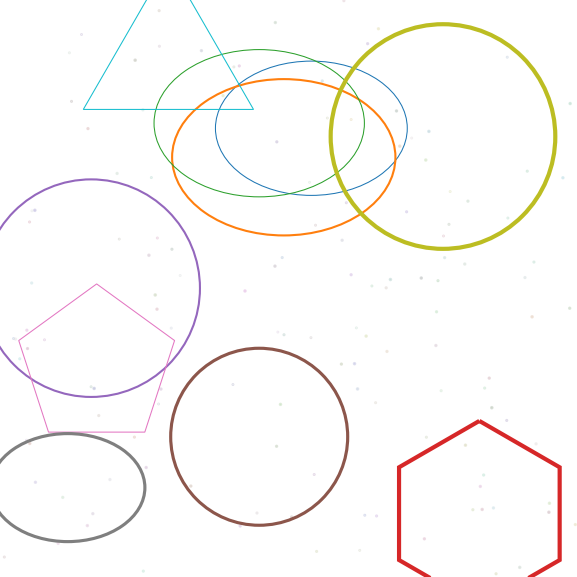[{"shape": "oval", "thickness": 0.5, "radius": 0.83, "center": [0.539, 0.777]}, {"shape": "oval", "thickness": 1, "radius": 0.97, "center": [0.491, 0.727]}, {"shape": "oval", "thickness": 0.5, "radius": 0.91, "center": [0.449, 0.786]}, {"shape": "hexagon", "thickness": 2, "radius": 0.8, "center": [0.83, 0.11]}, {"shape": "circle", "thickness": 1, "radius": 0.94, "center": [0.158, 0.5]}, {"shape": "circle", "thickness": 1.5, "radius": 0.77, "center": [0.449, 0.243]}, {"shape": "pentagon", "thickness": 0.5, "radius": 0.71, "center": [0.167, 0.366]}, {"shape": "oval", "thickness": 1.5, "radius": 0.67, "center": [0.117, 0.155]}, {"shape": "circle", "thickness": 2, "radius": 0.97, "center": [0.767, 0.763]}, {"shape": "triangle", "thickness": 0.5, "radius": 0.85, "center": [0.292, 0.895]}]